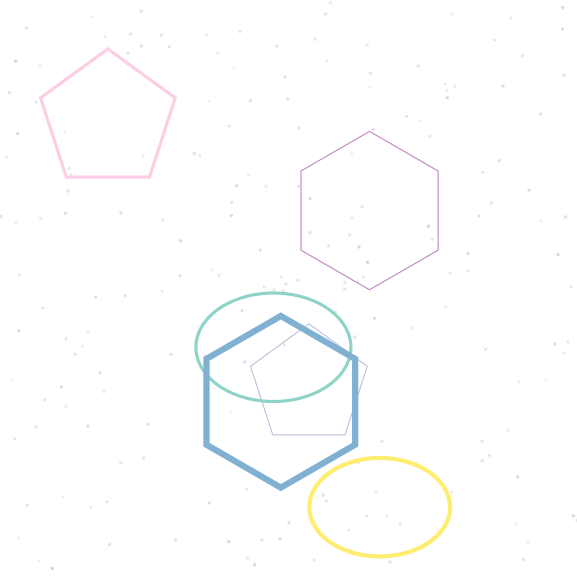[{"shape": "oval", "thickness": 1.5, "radius": 0.67, "center": [0.473, 0.398]}, {"shape": "pentagon", "thickness": 0.5, "radius": 0.53, "center": [0.535, 0.332]}, {"shape": "hexagon", "thickness": 3, "radius": 0.74, "center": [0.486, 0.303]}, {"shape": "pentagon", "thickness": 1.5, "radius": 0.61, "center": [0.187, 0.792]}, {"shape": "hexagon", "thickness": 0.5, "radius": 0.69, "center": [0.64, 0.634]}, {"shape": "oval", "thickness": 2, "radius": 0.61, "center": [0.658, 0.121]}]